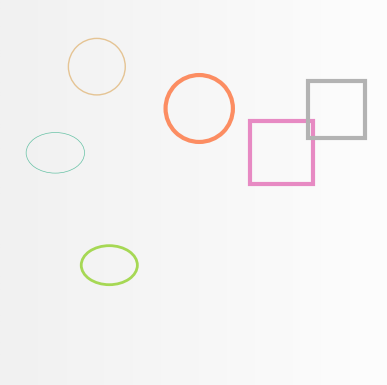[{"shape": "oval", "thickness": 0.5, "radius": 0.38, "center": [0.143, 0.603]}, {"shape": "circle", "thickness": 3, "radius": 0.43, "center": [0.514, 0.718]}, {"shape": "square", "thickness": 3, "radius": 0.41, "center": [0.727, 0.603]}, {"shape": "oval", "thickness": 2, "radius": 0.36, "center": [0.282, 0.311]}, {"shape": "circle", "thickness": 1, "radius": 0.37, "center": [0.25, 0.827]}, {"shape": "square", "thickness": 3, "radius": 0.37, "center": [0.868, 0.715]}]